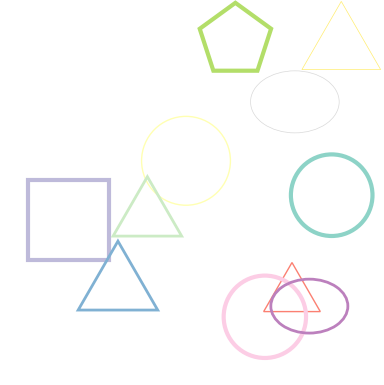[{"shape": "circle", "thickness": 3, "radius": 0.53, "center": [0.862, 0.493]}, {"shape": "circle", "thickness": 1, "radius": 0.58, "center": [0.483, 0.582]}, {"shape": "square", "thickness": 3, "radius": 0.52, "center": [0.178, 0.428]}, {"shape": "triangle", "thickness": 1, "radius": 0.42, "center": [0.758, 0.233]}, {"shape": "triangle", "thickness": 2, "radius": 0.6, "center": [0.306, 0.254]}, {"shape": "pentagon", "thickness": 3, "radius": 0.49, "center": [0.611, 0.895]}, {"shape": "circle", "thickness": 3, "radius": 0.53, "center": [0.688, 0.177]}, {"shape": "oval", "thickness": 0.5, "radius": 0.58, "center": [0.766, 0.735]}, {"shape": "oval", "thickness": 2, "radius": 0.5, "center": [0.803, 0.205]}, {"shape": "triangle", "thickness": 2, "radius": 0.51, "center": [0.383, 0.438]}, {"shape": "triangle", "thickness": 0.5, "radius": 0.59, "center": [0.886, 0.878]}]